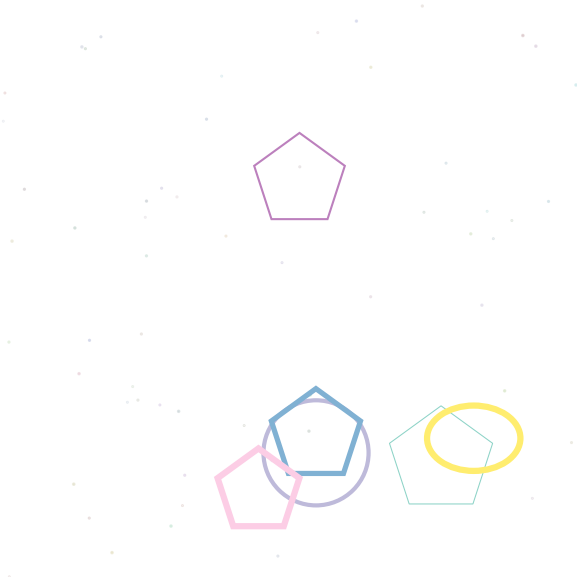[{"shape": "pentagon", "thickness": 0.5, "radius": 0.47, "center": [0.764, 0.202]}, {"shape": "circle", "thickness": 2, "radius": 0.46, "center": [0.547, 0.215]}, {"shape": "pentagon", "thickness": 2.5, "radius": 0.41, "center": [0.547, 0.245]}, {"shape": "pentagon", "thickness": 3, "radius": 0.37, "center": [0.448, 0.148]}, {"shape": "pentagon", "thickness": 1, "radius": 0.41, "center": [0.519, 0.686]}, {"shape": "oval", "thickness": 3, "radius": 0.4, "center": [0.82, 0.24]}]